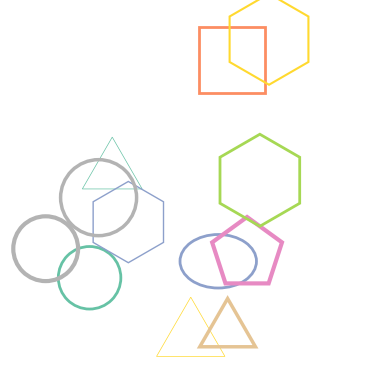[{"shape": "circle", "thickness": 2, "radius": 0.41, "center": [0.233, 0.278]}, {"shape": "triangle", "thickness": 0.5, "radius": 0.45, "center": [0.292, 0.554]}, {"shape": "square", "thickness": 2, "radius": 0.43, "center": [0.603, 0.843]}, {"shape": "hexagon", "thickness": 1, "radius": 0.53, "center": [0.333, 0.423]}, {"shape": "oval", "thickness": 2, "radius": 0.5, "center": [0.567, 0.321]}, {"shape": "pentagon", "thickness": 3, "radius": 0.48, "center": [0.642, 0.341]}, {"shape": "hexagon", "thickness": 2, "radius": 0.6, "center": [0.675, 0.532]}, {"shape": "triangle", "thickness": 0.5, "radius": 0.51, "center": [0.495, 0.126]}, {"shape": "hexagon", "thickness": 1.5, "radius": 0.59, "center": [0.699, 0.898]}, {"shape": "triangle", "thickness": 2.5, "radius": 0.42, "center": [0.591, 0.141]}, {"shape": "circle", "thickness": 3, "radius": 0.42, "center": [0.119, 0.354]}, {"shape": "circle", "thickness": 2.5, "radius": 0.49, "center": [0.256, 0.487]}]